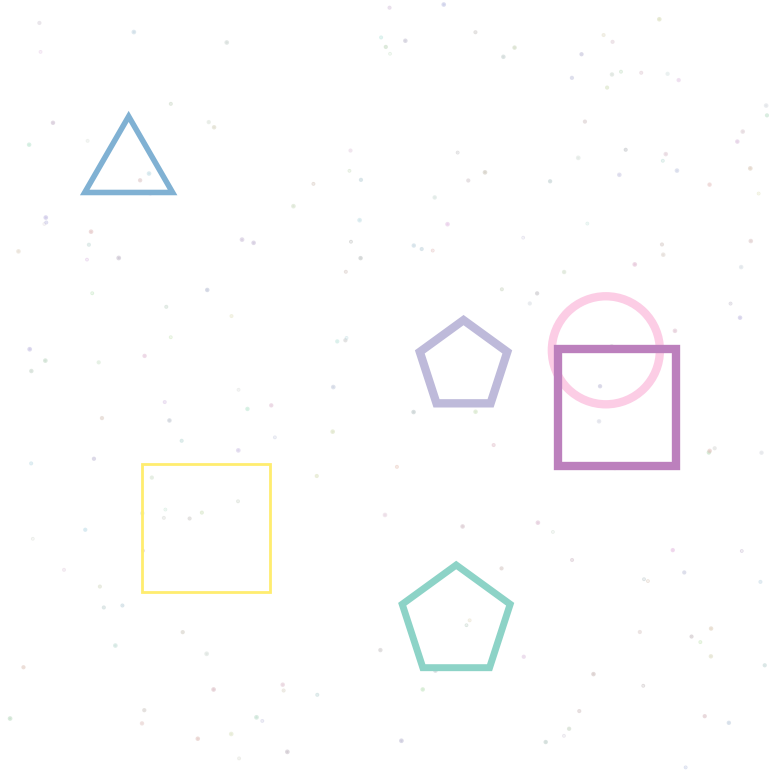[{"shape": "pentagon", "thickness": 2.5, "radius": 0.37, "center": [0.592, 0.193]}, {"shape": "pentagon", "thickness": 3, "radius": 0.3, "center": [0.602, 0.525]}, {"shape": "triangle", "thickness": 2, "radius": 0.33, "center": [0.167, 0.783]}, {"shape": "circle", "thickness": 3, "radius": 0.35, "center": [0.787, 0.545]}, {"shape": "square", "thickness": 3, "radius": 0.38, "center": [0.801, 0.471]}, {"shape": "square", "thickness": 1, "radius": 0.42, "center": [0.267, 0.314]}]